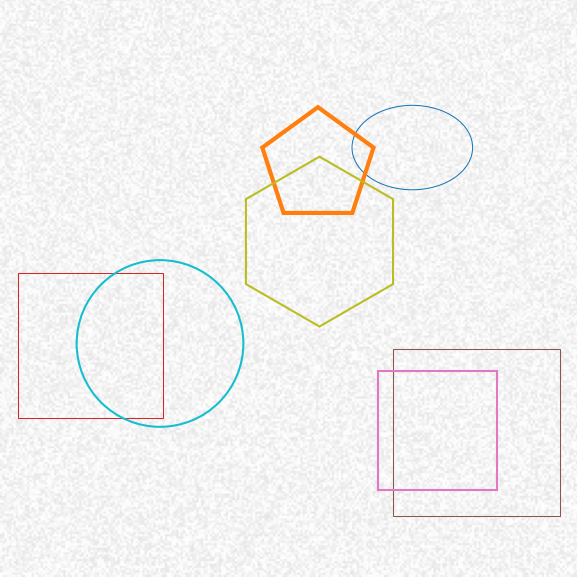[{"shape": "oval", "thickness": 0.5, "radius": 0.52, "center": [0.714, 0.744]}, {"shape": "pentagon", "thickness": 2, "radius": 0.51, "center": [0.551, 0.712]}, {"shape": "square", "thickness": 0.5, "radius": 0.63, "center": [0.157, 0.402]}, {"shape": "square", "thickness": 0.5, "radius": 0.72, "center": [0.825, 0.25]}, {"shape": "square", "thickness": 1, "radius": 0.52, "center": [0.757, 0.253]}, {"shape": "hexagon", "thickness": 1, "radius": 0.74, "center": [0.553, 0.581]}, {"shape": "circle", "thickness": 1, "radius": 0.72, "center": [0.277, 0.404]}]